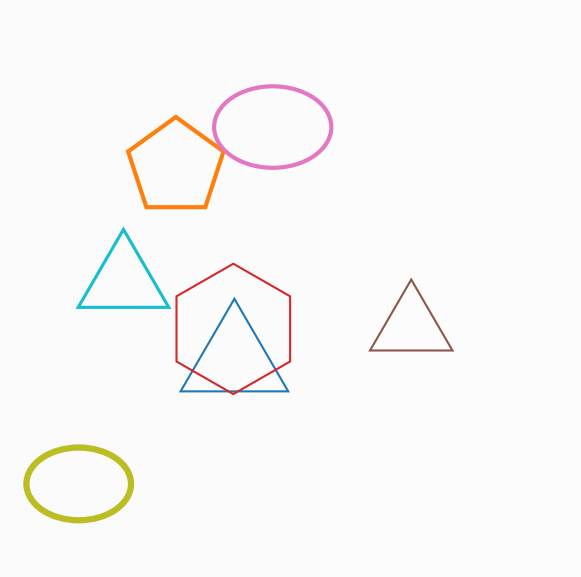[{"shape": "triangle", "thickness": 1, "radius": 0.53, "center": [0.403, 0.375]}, {"shape": "pentagon", "thickness": 2, "radius": 0.43, "center": [0.303, 0.71]}, {"shape": "hexagon", "thickness": 1, "radius": 0.56, "center": [0.401, 0.43]}, {"shape": "triangle", "thickness": 1, "radius": 0.41, "center": [0.708, 0.433]}, {"shape": "oval", "thickness": 2, "radius": 0.5, "center": [0.469, 0.779]}, {"shape": "oval", "thickness": 3, "radius": 0.45, "center": [0.135, 0.161]}, {"shape": "triangle", "thickness": 1.5, "radius": 0.45, "center": [0.212, 0.512]}]